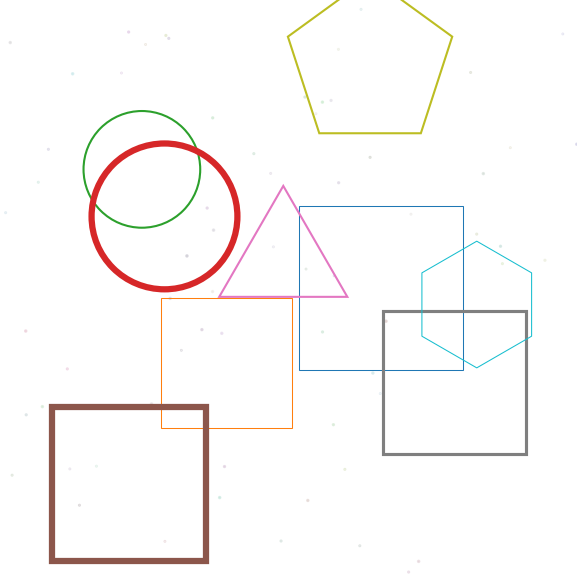[{"shape": "square", "thickness": 0.5, "radius": 0.71, "center": [0.659, 0.501]}, {"shape": "square", "thickness": 0.5, "radius": 0.57, "center": [0.392, 0.37]}, {"shape": "circle", "thickness": 1, "radius": 0.51, "center": [0.246, 0.706]}, {"shape": "circle", "thickness": 3, "radius": 0.63, "center": [0.285, 0.624]}, {"shape": "square", "thickness": 3, "radius": 0.67, "center": [0.223, 0.161]}, {"shape": "triangle", "thickness": 1, "radius": 0.64, "center": [0.491, 0.549]}, {"shape": "square", "thickness": 1.5, "radius": 0.62, "center": [0.787, 0.337]}, {"shape": "pentagon", "thickness": 1, "radius": 0.75, "center": [0.641, 0.889]}, {"shape": "hexagon", "thickness": 0.5, "radius": 0.55, "center": [0.826, 0.472]}]